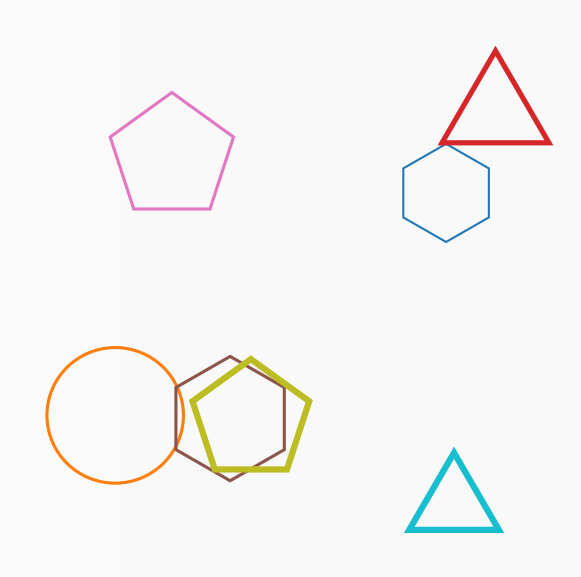[{"shape": "hexagon", "thickness": 1, "radius": 0.42, "center": [0.767, 0.665]}, {"shape": "circle", "thickness": 1.5, "radius": 0.59, "center": [0.198, 0.28]}, {"shape": "triangle", "thickness": 2.5, "radius": 0.53, "center": [0.852, 0.805]}, {"shape": "hexagon", "thickness": 1.5, "radius": 0.54, "center": [0.396, 0.274]}, {"shape": "pentagon", "thickness": 1.5, "radius": 0.56, "center": [0.296, 0.727]}, {"shape": "pentagon", "thickness": 3, "radius": 0.53, "center": [0.432, 0.272]}, {"shape": "triangle", "thickness": 3, "radius": 0.45, "center": [0.781, 0.126]}]